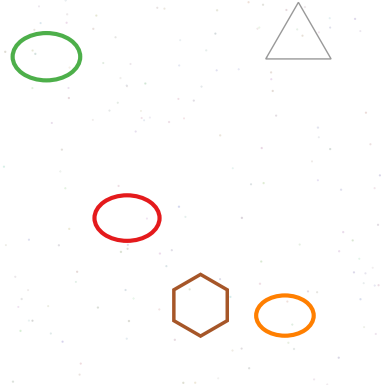[{"shape": "oval", "thickness": 3, "radius": 0.42, "center": [0.33, 0.434]}, {"shape": "oval", "thickness": 3, "radius": 0.44, "center": [0.121, 0.853]}, {"shape": "oval", "thickness": 3, "radius": 0.37, "center": [0.74, 0.18]}, {"shape": "hexagon", "thickness": 2.5, "radius": 0.4, "center": [0.521, 0.207]}, {"shape": "triangle", "thickness": 1, "radius": 0.49, "center": [0.775, 0.896]}]